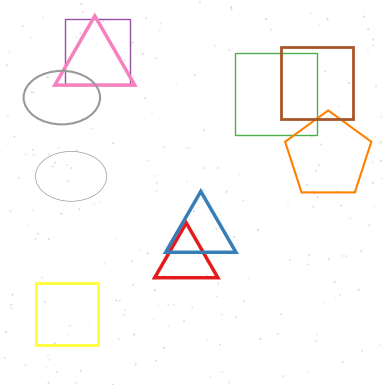[{"shape": "triangle", "thickness": 2.5, "radius": 0.47, "center": [0.484, 0.326]}, {"shape": "triangle", "thickness": 2.5, "radius": 0.53, "center": [0.522, 0.397]}, {"shape": "square", "thickness": 1, "radius": 0.53, "center": [0.716, 0.756]}, {"shape": "square", "thickness": 1, "radius": 0.42, "center": [0.253, 0.866]}, {"shape": "pentagon", "thickness": 1.5, "radius": 0.59, "center": [0.853, 0.595]}, {"shape": "square", "thickness": 2, "radius": 0.4, "center": [0.175, 0.184]}, {"shape": "square", "thickness": 2, "radius": 0.47, "center": [0.823, 0.785]}, {"shape": "triangle", "thickness": 2.5, "radius": 0.6, "center": [0.246, 0.839]}, {"shape": "oval", "thickness": 1.5, "radius": 0.5, "center": [0.161, 0.746]}, {"shape": "oval", "thickness": 0.5, "radius": 0.46, "center": [0.185, 0.542]}]